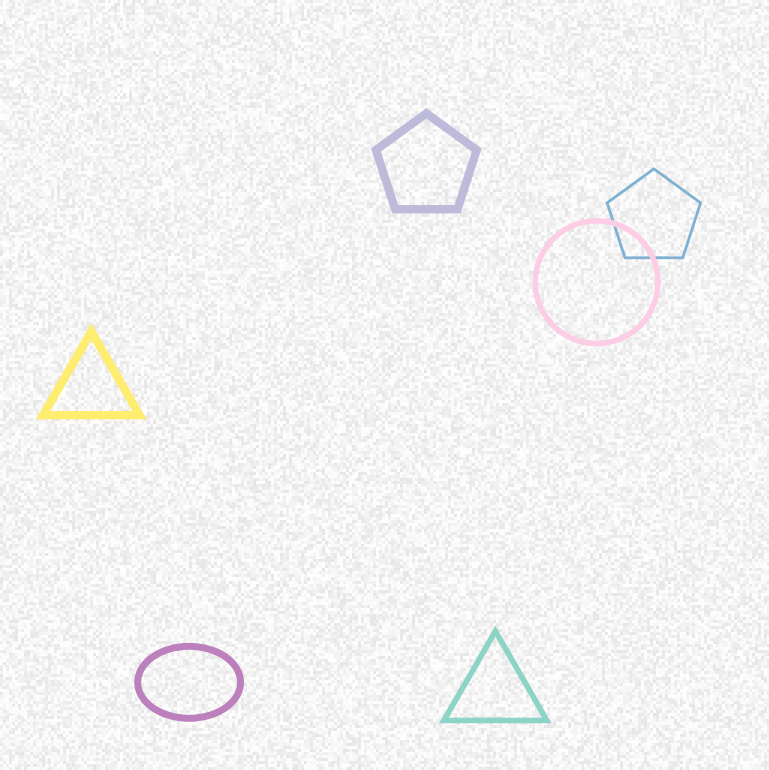[{"shape": "triangle", "thickness": 2, "radius": 0.39, "center": [0.643, 0.103]}, {"shape": "pentagon", "thickness": 3, "radius": 0.34, "center": [0.554, 0.784]}, {"shape": "pentagon", "thickness": 1, "radius": 0.32, "center": [0.849, 0.717]}, {"shape": "circle", "thickness": 2, "radius": 0.4, "center": [0.775, 0.633]}, {"shape": "oval", "thickness": 2.5, "radius": 0.33, "center": [0.246, 0.114]}, {"shape": "triangle", "thickness": 3, "radius": 0.36, "center": [0.119, 0.497]}]